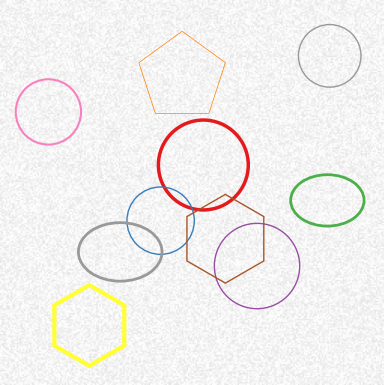[{"shape": "circle", "thickness": 2.5, "radius": 0.58, "center": [0.528, 0.571]}, {"shape": "circle", "thickness": 1, "radius": 0.44, "center": [0.417, 0.427]}, {"shape": "oval", "thickness": 2, "radius": 0.48, "center": [0.85, 0.479]}, {"shape": "circle", "thickness": 1, "radius": 0.55, "center": [0.668, 0.309]}, {"shape": "pentagon", "thickness": 0.5, "radius": 0.59, "center": [0.473, 0.801]}, {"shape": "hexagon", "thickness": 3, "radius": 0.52, "center": [0.232, 0.155]}, {"shape": "hexagon", "thickness": 1, "radius": 0.58, "center": [0.585, 0.38]}, {"shape": "circle", "thickness": 1.5, "radius": 0.42, "center": [0.126, 0.709]}, {"shape": "circle", "thickness": 1, "radius": 0.41, "center": [0.856, 0.855]}, {"shape": "oval", "thickness": 2, "radius": 0.54, "center": [0.312, 0.346]}]